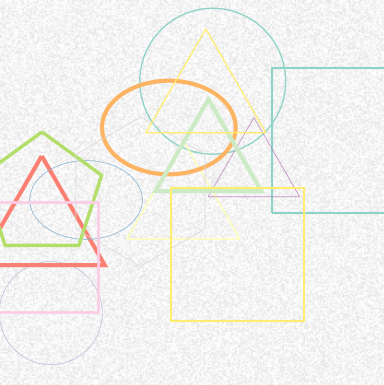[{"shape": "square", "thickness": 1.5, "radius": 0.94, "center": [0.895, 0.635]}, {"shape": "circle", "thickness": 1, "radius": 0.95, "center": [0.552, 0.789]}, {"shape": "triangle", "thickness": 1, "radius": 0.85, "center": [0.476, 0.464]}, {"shape": "circle", "thickness": 0.5, "radius": 0.67, "center": [0.132, 0.187]}, {"shape": "triangle", "thickness": 3, "radius": 0.94, "center": [0.108, 0.406]}, {"shape": "oval", "thickness": 0.5, "radius": 0.73, "center": [0.223, 0.481]}, {"shape": "oval", "thickness": 3, "radius": 0.87, "center": [0.439, 0.669]}, {"shape": "pentagon", "thickness": 2.5, "radius": 0.81, "center": [0.109, 0.494]}, {"shape": "square", "thickness": 2, "radius": 0.72, "center": [0.111, 0.332]}, {"shape": "hexagon", "thickness": 0.5, "radius": 0.97, "center": [0.365, 0.502]}, {"shape": "triangle", "thickness": 0.5, "radius": 0.69, "center": [0.659, 0.557]}, {"shape": "triangle", "thickness": 3, "radius": 0.79, "center": [0.541, 0.583]}, {"shape": "triangle", "thickness": 1, "radius": 0.9, "center": [0.535, 0.745]}, {"shape": "square", "thickness": 1.5, "radius": 0.86, "center": [0.616, 0.339]}]